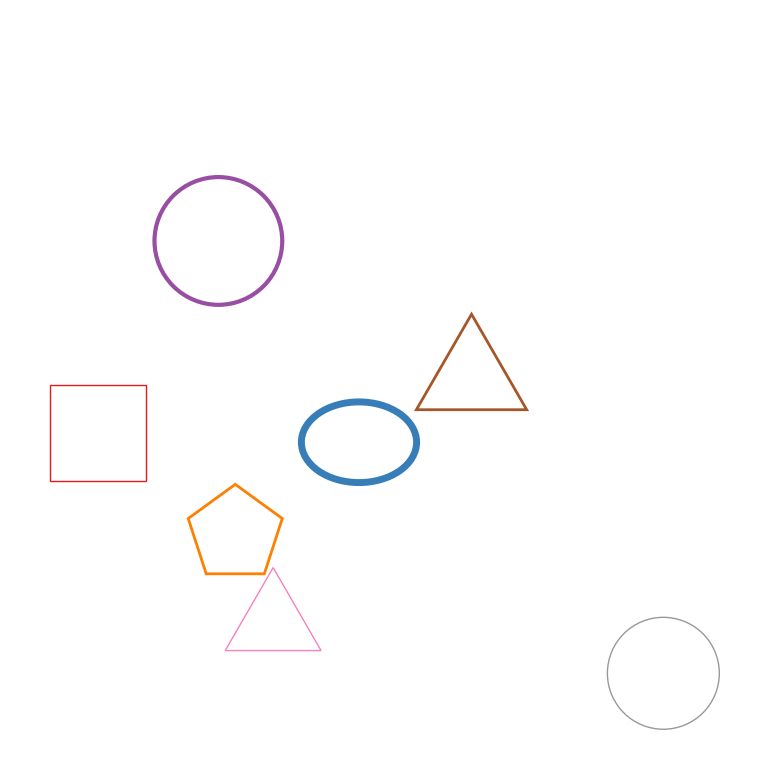[{"shape": "square", "thickness": 0.5, "radius": 0.31, "center": [0.128, 0.437]}, {"shape": "oval", "thickness": 2.5, "radius": 0.37, "center": [0.466, 0.426]}, {"shape": "circle", "thickness": 1.5, "radius": 0.41, "center": [0.284, 0.687]}, {"shape": "pentagon", "thickness": 1, "radius": 0.32, "center": [0.306, 0.307]}, {"shape": "triangle", "thickness": 1, "radius": 0.41, "center": [0.612, 0.509]}, {"shape": "triangle", "thickness": 0.5, "radius": 0.36, "center": [0.355, 0.191]}, {"shape": "circle", "thickness": 0.5, "radius": 0.36, "center": [0.862, 0.126]}]